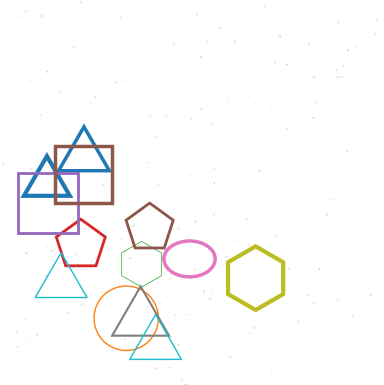[{"shape": "triangle", "thickness": 2.5, "radius": 0.38, "center": [0.218, 0.595]}, {"shape": "triangle", "thickness": 3, "radius": 0.34, "center": [0.122, 0.526]}, {"shape": "circle", "thickness": 1, "radius": 0.42, "center": [0.328, 0.173]}, {"shape": "hexagon", "thickness": 0.5, "radius": 0.3, "center": [0.368, 0.314]}, {"shape": "pentagon", "thickness": 2, "radius": 0.33, "center": [0.21, 0.364]}, {"shape": "square", "thickness": 2, "radius": 0.39, "center": [0.125, 0.473]}, {"shape": "square", "thickness": 2.5, "radius": 0.37, "center": [0.218, 0.547]}, {"shape": "pentagon", "thickness": 2, "radius": 0.32, "center": [0.389, 0.408]}, {"shape": "oval", "thickness": 2.5, "radius": 0.33, "center": [0.492, 0.327]}, {"shape": "triangle", "thickness": 1.5, "radius": 0.43, "center": [0.365, 0.171]}, {"shape": "hexagon", "thickness": 3, "radius": 0.41, "center": [0.664, 0.277]}, {"shape": "triangle", "thickness": 1, "radius": 0.39, "center": [0.404, 0.105]}, {"shape": "triangle", "thickness": 1, "radius": 0.39, "center": [0.159, 0.266]}]